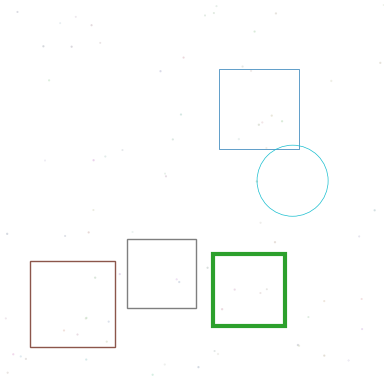[{"shape": "square", "thickness": 0.5, "radius": 0.52, "center": [0.673, 0.717]}, {"shape": "square", "thickness": 3, "radius": 0.47, "center": [0.646, 0.247]}, {"shape": "square", "thickness": 1, "radius": 0.56, "center": [0.188, 0.212]}, {"shape": "square", "thickness": 1, "radius": 0.45, "center": [0.419, 0.288]}, {"shape": "circle", "thickness": 0.5, "radius": 0.46, "center": [0.76, 0.531]}]